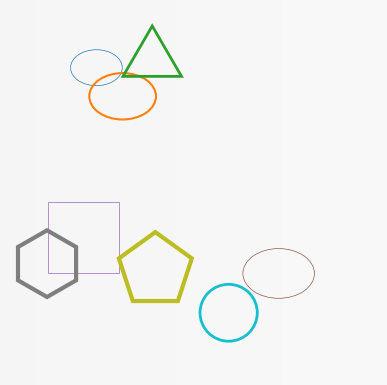[{"shape": "oval", "thickness": 0.5, "radius": 0.33, "center": [0.249, 0.824]}, {"shape": "oval", "thickness": 1.5, "radius": 0.43, "center": [0.316, 0.75]}, {"shape": "triangle", "thickness": 2, "radius": 0.44, "center": [0.393, 0.845]}, {"shape": "square", "thickness": 0.5, "radius": 0.46, "center": [0.215, 0.383]}, {"shape": "oval", "thickness": 0.5, "radius": 0.46, "center": [0.719, 0.29]}, {"shape": "hexagon", "thickness": 3, "radius": 0.43, "center": [0.121, 0.315]}, {"shape": "pentagon", "thickness": 3, "radius": 0.49, "center": [0.401, 0.298]}, {"shape": "circle", "thickness": 2, "radius": 0.37, "center": [0.59, 0.188]}]